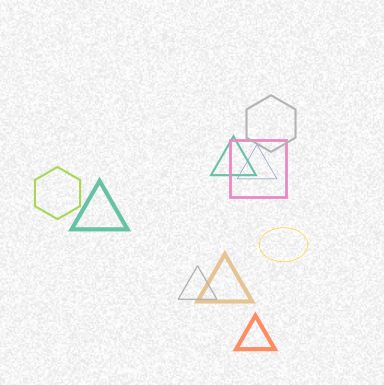[{"shape": "triangle", "thickness": 1.5, "radius": 0.34, "center": [0.606, 0.579]}, {"shape": "triangle", "thickness": 3, "radius": 0.42, "center": [0.259, 0.446]}, {"shape": "triangle", "thickness": 3, "radius": 0.29, "center": [0.663, 0.122]}, {"shape": "triangle", "thickness": 0.5, "radius": 0.3, "center": [0.668, 0.565]}, {"shape": "square", "thickness": 2, "radius": 0.37, "center": [0.67, 0.563]}, {"shape": "hexagon", "thickness": 1.5, "radius": 0.34, "center": [0.149, 0.499]}, {"shape": "oval", "thickness": 0.5, "radius": 0.32, "center": [0.737, 0.364]}, {"shape": "triangle", "thickness": 3, "radius": 0.41, "center": [0.584, 0.258]}, {"shape": "triangle", "thickness": 1, "radius": 0.29, "center": [0.513, 0.251]}, {"shape": "hexagon", "thickness": 1.5, "radius": 0.37, "center": [0.704, 0.679]}]